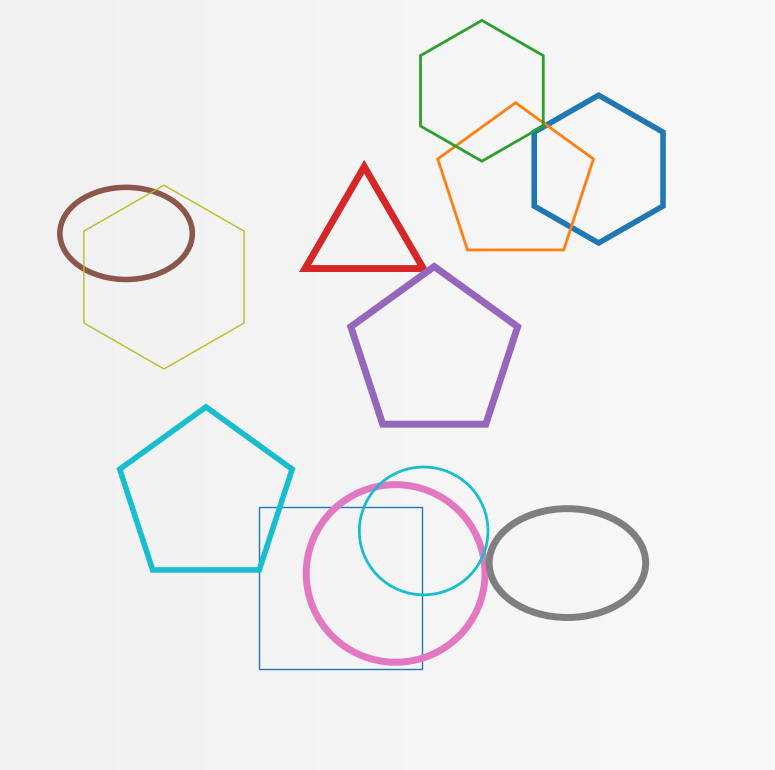[{"shape": "square", "thickness": 0.5, "radius": 0.53, "center": [0.439, 0.236]}, {"shape": "hexagon", "thickness": 2, "radius": 0.48, "center": [0.772, 0.78]}, {"shape": "pentagon", "thickness": 1, "radius": 0.53, "center": [0.665, 0.761]}, {"shape": "hexagon", "thickness": 1, "radius": 0.46, "center": [0.622, 0.882]}, {"shape": "triangle", "thickness": 2.5, "radius": 0.44, "center": [0.47, 0.695]}, {"shape": "pentagon", "thickness": 2.5, "radius": 0.57, "center": [0.56, 0.541]}, {"shape": "oval", "thickness": 2, "radius": 0.43, "center": [0.163, 0.697]}, {"shape": "circle", "thickness": 2.5, "radius": 0.58, "center": [0.51, 0.255]}, {"shape": "oval", "thickness": 2.5, "radius": 0.5, "center": [0.732, 0.269]}, {"shape": "hexagon", "thickness": 0.5, "radius": 0.6, "center": [0.212, 0.64]}, {"shape": "circle", "thickness": 1, "radius": 0.42, "center": [0.547, 0.31]}, {"shape": "pentagon", "thickness": 2, "radius": 0.59, "center": [0.266, 0.354]}]